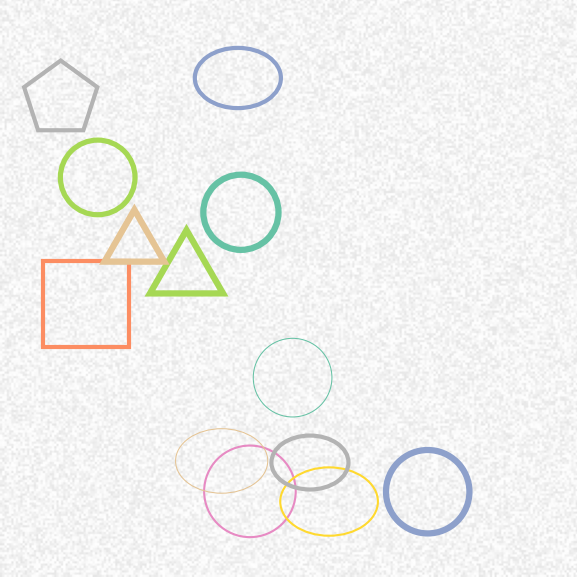[{"shape": "circle", "thickness": 0.5, "radius": 0.34, "center": [0.507, 0.345]}, {"shape": "circle", "thickness": 3, "radius": 0.33, "center": [0.417, 0.632]}, {"shape": "square", "thickness": 2, "radius": 0.37, "center": [0.149, 0.473]}, {"shape": "oval", "thickness": 2, "radius": 0.37, "center": [0.412, 0.864]}, {"shape": "circle", "thickness": 3, "radius": 0.36, "center": [0.741, 0.148]}, {"shape": "circle", "thickness": 1, "radius": 0.4, "center": [0.433, 0.148]}, {"shape": "circle", "thickness": 2.5, "radius": 0.32, "center": [0.169, 0.692]}, {"shape": "triangle", "thickness": 3, "radius": 0.37, "center": [0.323, 0.528]}, {"shape": "oval", "thickness": 1, "radius": 0.42, "center": [0.57, 0.131]}, {"shape": "triangle", "thickness": 3, "radius": 0.3, "center": [0.233, 0.576]}, {"shape": "oval", "thickness": 0.5, "radius": 0.4, "center": [0.384, 0.201]}, {"shape": "pentagon", "thickness": 2, "radius": 0.33, "center": [0.105, 0.828]}, {"shape": "oval", "thickness": 2, "radius": 0.33, "center": [0.537, 0.198]}]